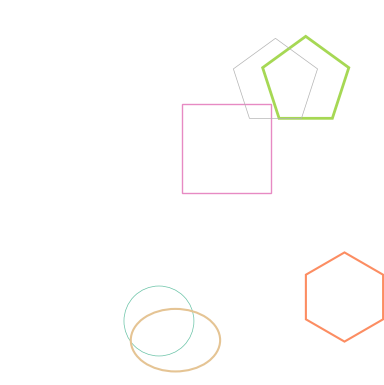[{"shape": "circle", "thickness": 0.5, "radius": 0.45, "center": [0.413, 0.166]}, {"shape": "hexagon", "thickness": 1.5, "radius": 0.58, "center": [0.895, 0.229]}, {"shape": "square", "thickness": 1, "radius": 0.58, "center": [0.588, 0.613]}, {"shape": "pentagon", "thickness": 2, "radius": 0.59, "center": [0.794, 0.788]}, {"shape": "oval", "thickness": 1.5, "radius": 0.58, "center": [0.456, 0.116]}, {"shape": "pentagon", "thickness": 0.5, "radius": 0.57, "center": [0.715, 0.786]}]